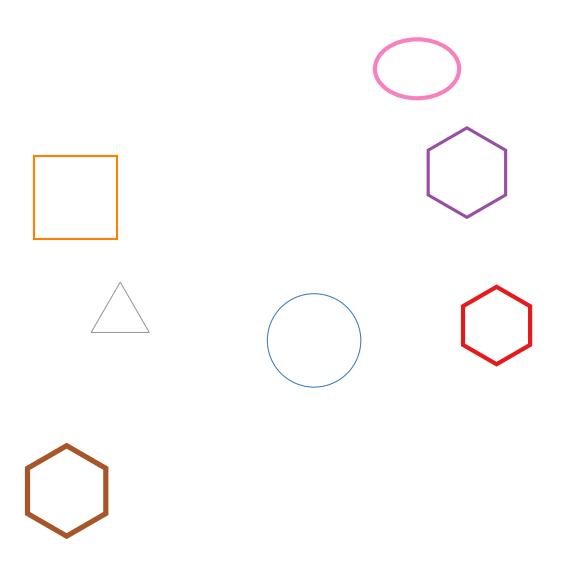[{"shape": "hexagon", "thickness": 2, "radius": 0.34, "center": [0.86, 0.435]}, {"shape": "circle", "thickness": 0.5, "radius": 0.4, "center": [0.544, 0.41]}, {"shape": "hexagon", "thickness": 1.5, "radius": 0.39, "center": [0.808, 0.7]}, {"shape": "square", "thickness": 1, "radius": 0.36, "center": [0.13, 0.657]}, {"shape": "hexagon", "thickness": 2.5, "radius": 0.39, "center": [0.115, 0.149]}, {"shape": "oval", "thickness": 2, "radius": 0.36, "center": [0.722, 0.88]}, {"shape": "triangle", "thickness": 0.5, "radius": 0.29, "center": [0.208, 0.453]}]